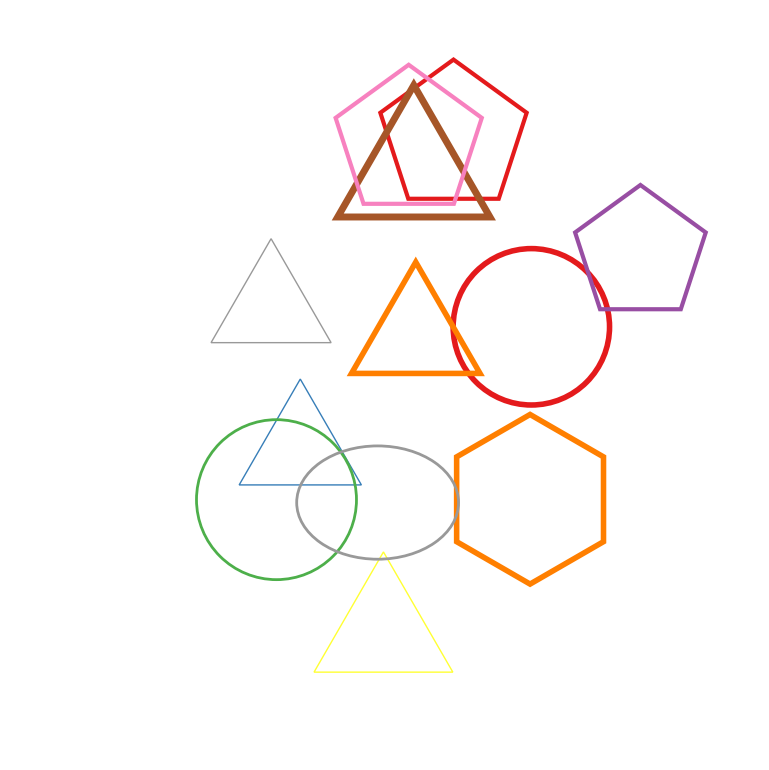[{"shape": "circle", "thickness": 2, "radius": 0.51, "center": [0.69, 0.576]}, {"shape": "pentagon", "thickness": 1.5, "radius": 0.5, "center": [0.589, 0.823]}, {"shape": "triangle", "thickness": 0.5, "radius": 0.46, "center": [0.39, 0.416]}, {"shape": "circle", "thickness": 1, "radius": 0.52, "center": [0.359, 0.351]}, {"shape": "pentagon", "thickness": 1.5, "radius": 0.45, "center": [0.832, 0.671]}, {"shape": "triangle", "thickness": 2, "radius": 0.48, "center": [0.54, 0.563]}, {"shape": "hexagon", "thickness": 2, "radius": 0.55, "center": [0.688, 0.352]}, {"shape": "triangle", "thickness": 0.5, "radius": 0.52, "center": [0.498, 0.179]}, {"shape": "triangle", "thickness": 2.5, "radius": 0.57, "center": [0.537, 0.775]}, {"shape": "pentagon", "thickness": 1.5, "radius": 0.5, "center": [0.531, 0.816]}, {"shape": "oval", "thickness": 1, "radius": 0.53, "center": [0.49, 0.347]}, {"shape": "triangle", "thickness": 0.5, "radius": 0.45, "center": [0.352, 0.6]}]